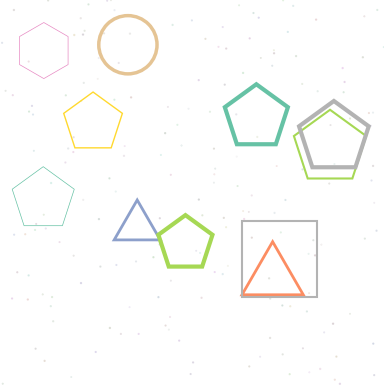[{"shape": "pentagon", "thickness": 3, "radius": 0.43, "center": [0.666, 0.695]}, {"shape": "pentagon", "thickness": 0.5, "radius": 0.42, "center": [0.112, 0.482]}, {"shape": "triangle", "thickness": 2, "radius": 0.46, "center": [0.708, 0.28]}, {"shape": "triangle", "thickness": 2, "radius": 0.35, "center": [0.356, 0.411]}, {"shape": "hexagon", "thickness": 0.5, "radius": 0.36, "center": [0.114, 0.869]}, {"shape": "pentagon", "thickness": 3, "radius": 0.37, "center": [0.482, 0.367]}, {"shape": "pentagon", "thickness": 1.5, "radius": 0.49, "center": [0.857, 0.616]}, {"shape": "pentagon", "thickness": 1, "radius": 0.4, "center": [0.242, 0.681]}, {"shape": "circle", "thickness": 2.5, "radius": 0.38, "center": [0.332, 0.884]}, {"shape": "pentagon", "thickness": 3, "radius": 0.48, "center": [0.867, 0.643]}, {"shape": "square", "thickness": 1.5, "radius": 0.49, "center": [0.726, 0.327]}]